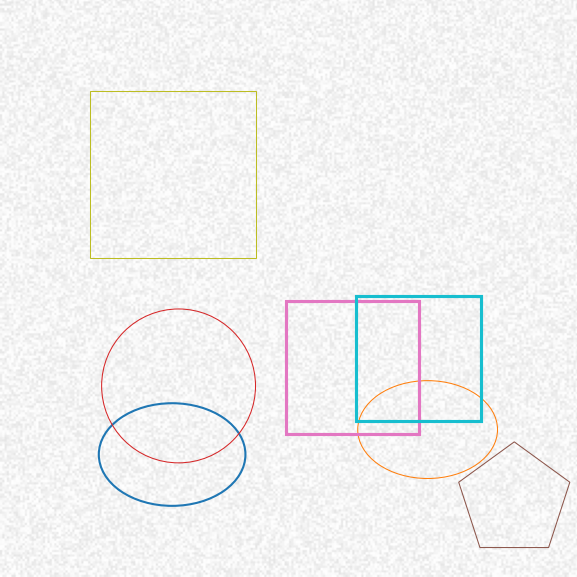[{"shape": "oval", "thickness": 1, "radius": 0.63, "center": [0.298, 0.212]}, {"shape": "oval", "thickness": 0.5, "radius": 0.61, "center": [0.74, 0.255]}, {"shape": "circle", "thickness": 0.5, "radius": 0.67, "center": [0.309, 0.331]}, {"shape": "pentagon", "thickness": 0.5, "radius": 0.51, "center": [0.89, 0.133]}, {"shape": "square", "thickness": 1.5, "radius": 0.58, "center": [0.61, 0.363]}, {"shape": "square", "thickness": 0.5, "radius": 0.72, "center": [0.299, 0.697]}, {"shape": "square", "thickness": 1.5, "radius": 0.54, "center": [0.725, 0.378]}]